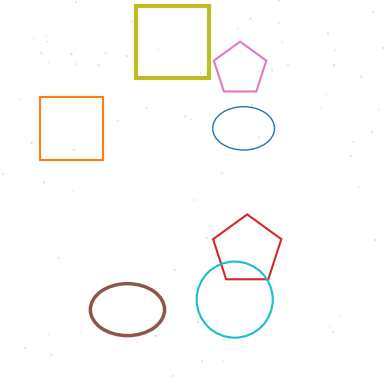[{"shape": "oval", "thickness": 1, "radius": 0.4, "center": [0.633, 0.667]}, {"shape": "square", "thickness": 1.5, "radius": 0.41, "center": [0.186, 0.665]}, {"shape": "pentagon", "thickness": 1.5, "radius": 0.47, "center": [0.642, 0.35]}, {"shape": "oval", "thickness": 2.5, "radius": 0.48, "center": [0.331, 0.196]}, {"shape": "pentagon", "thickness": 1.5, "radius": 0.36, "center": [0.624, 0.82]}, {"shape": "square", "thickness": 3, "radius": 0.47, "center": [0.448, 0.891]}, {"shape": "circle", "thickness": 1.5, "radius": 0.49, "center": [0.61, 0.222]}]